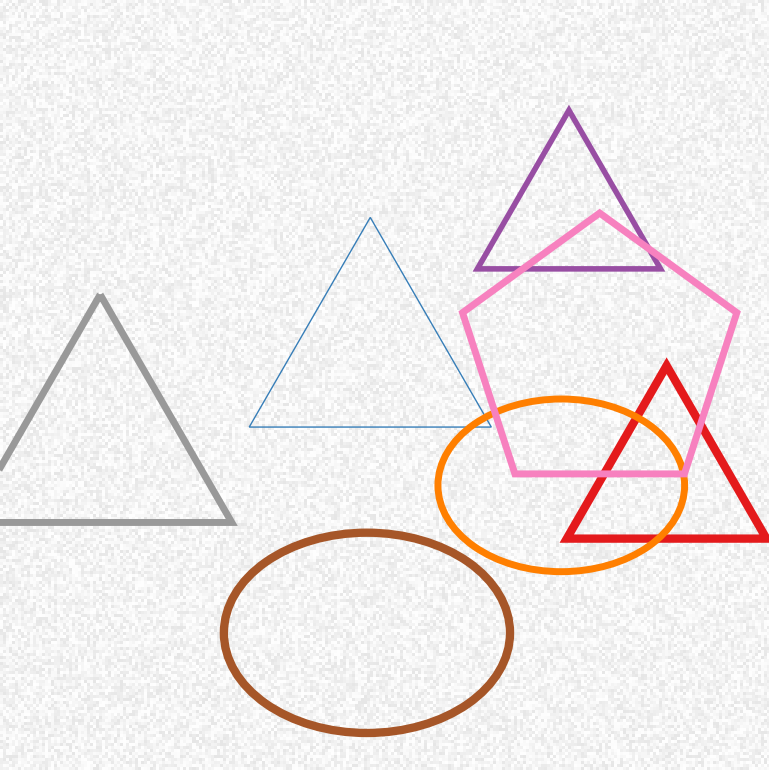[{"shape": "triangle", "thickness": 3, "radius": 0.75, "center": [0.866, 0.375]}, {"shape": "triangle", "thickness": 0.5, "radius": 0.91, "center": [0.481, 0.536]}, {"shape": "triangle", "thickness": 2, "radius": 0.69, "center": [0.739, 0.719]}, {"shape": "oval", "thickness": 2.5, "radius": 0.8, "center": [0.729, 0.37]}, {"shape": "oval", "thickness": 3, "radius": 0.93, "center": [0.477, 0.178]}, {"shape": "pentagon", "thickness": 2.5, "radius": 0.94, "center": [0.779, 0.536]}, {"shape": "triangle", "thickness": 2.5, "radius": 0.99, "center": [0.13, 0.42]}]